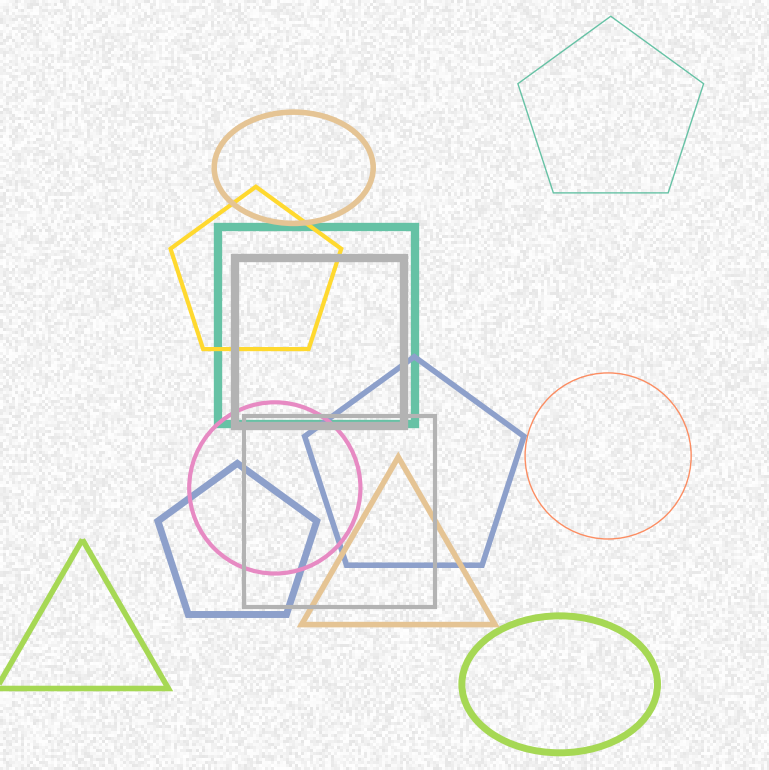[{"shape": "square", "thickness": 3, "radius": 0.64, "center": [0.411, 0.578]}, {"shape": "pentagon", "thickness": 0.5, "radius": 0.63, "center": [0.793, 0.852]}, {"shape": "circle", "thickness": 0.5, "radius": 0.54, "center": [0.79, 0.408]}, {"shape": "pentagon", "thickness": 2, "radius": 0.75, "center": [0.538, 0.387]}, {"shape": "pentagon", "thickness": 2.5, "radius": 0.54, "center": [0.308, 0.29]}, {"shape": "circle", "thickness": 1.5, "radius": 0.56, "center": [0.357, 0.366]}, {"shape": "triangle", "thickness": 2, "radius": 0.64, "center": [0.107, 0.17]}, {"shape": "oval", "thickness": 2.5, "radius": 0.64, "center": [0.727, 0.111]}, {"shape": "pentagon", "thickness": 1.5, "radius": 0.58, "center": [0.332, 0.641]}, {"shape": "triangle", "thickness": 2, "radius": 0.73, "center": [0.517, 0.261]}, {"shape": "oval", "thickness": 2, "radius": 0.52, "center": [0.381, 0.782]}, {"shape": "square", "thickness": 1.5, "radius": 0.62, "center": [0.441, 0.335]}, {"shape": "square", "thickness": 3, "radius": 0.55, "center": [0.415, 0.556]}]